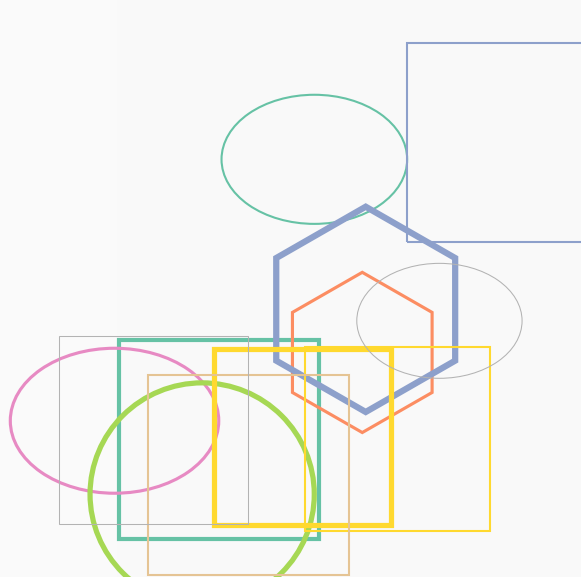[{"shape": "square", "thickness": 2, "radius": 0.86, "center": [0.376, 0.238]}, {"shape": "oval", "thickness": 1, "radius": 0.8, "center": [0.541, 0.723]}, {"shape": "hexagon", "thickness": 1.5, "radius": 0.69, "center": [0.623, 0.389]}, {"shape": "hexagon", "thickness": 3, "radius": 0.89, "center": [0.629, 0.463]}, {"shape": "square", "thickness": 1, "radius": 0.86, "center": [0.872, 0.753]}, {"shape": "oval", "thickness": 1.5, "radius": 0.9, "center": [0.197, 0.271]}, {"shape": "circle", "thickness": 2.5, "radius": 0.96, "center": [0.348, 0.143]}, {"shape": "square", "thickness": 1, "radius": 0.8, "center": [0.683, 0.239]}, {"shape": "square", "thickness": 2.5, "radius": 0.76, "center": [0.521, 0.242]}, {"shape": "square", "thickness": 1, "radius": 0.86, "center": [0.427, 0.177]}, {"shape": "square", "thickness": 0.5, "radius": 0.81, "center": [0.264, 0.254]}, {"shape": "oval", "thickness": 0.5, "radius": 0.71, "center": [0.756, 0.444]}]